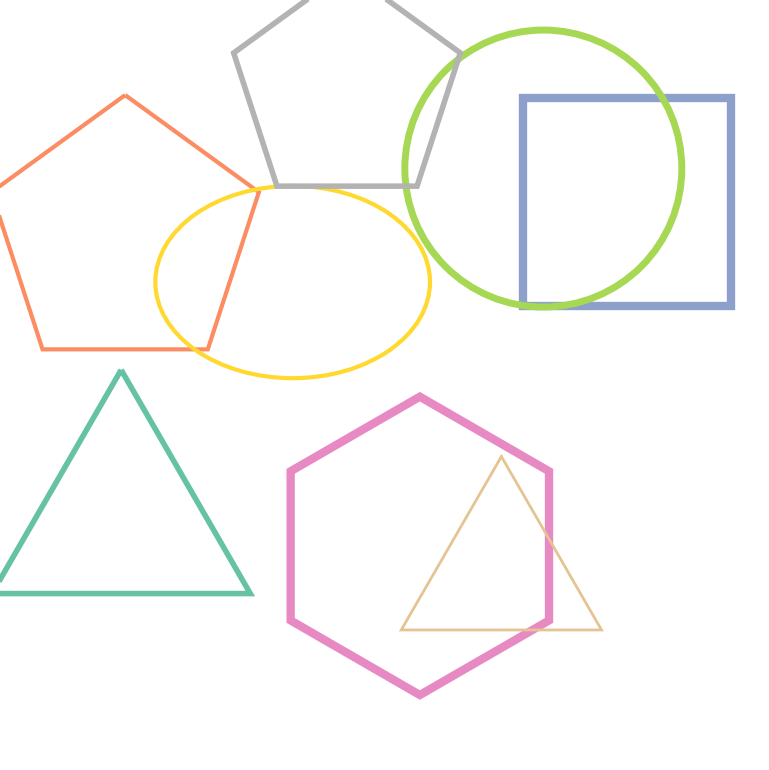[{"shape": "triangle", "thickness": 2, "radius": 0.97, "center": [0.157, 0.326]}, {"shape": "pentagon", "thickness": 1.5, "radius": 0.91, "center": [0.163, 0.694]}, {"shape": "square", "thickness": 3, "radius": 0.68, "center": [0.815, 0.738]}, {"shape": "hexagon", "thickness": 3, "radius": 0.97, "center": [0.545, 0.291]}, {"shape": "circle", "thickness": 2.5, "radius": 0.9, "center": [0.706, 0.781]}, {"shape": "oval", "thickness": 1.5, "radius": 0.89, "center": [0.38, 0.634]}, {"shape": "triangle", "thickness": 1, "radius": 0.75, "center": [0.651, 0.257]}, {"shape": "pentagon", "thickness": 2, "radius": 0.77, "center": [0.451, 0.883]}]